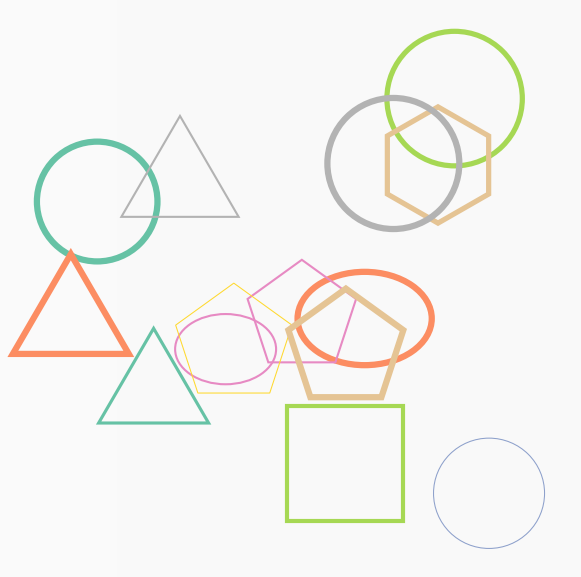[{"shape": "triangle", "thickness": 1.5, "radius": 0.55, "center": [0.264, 0.321]}, {"shape": "circle", "thickness": 3, "radius": 0.52, "center": [0.167, 0.65]}, {"shape": "oval", "thickness": 3, "radius": 0.58, "center": [0.627, 0.448]}, {"shape": "triangle", "thickness": 3, "radius": 0.58, "center": [0.122, 0.444]}, {"shape": "circle", "thickness": 0.5, "radius": 0.48, "center": [0.841, 0.145]}, {"shape": "pentagon", "thickness": 1, "radius": 0.49, "center": [0.519, 0.451]}, {"shape": "oval", "thickness": 1, "radius": 0.43, "center": [0.388, 0.395]}, {"shape": "circle", "thickness": 2.5, "radius": 0.58, "center": [0.782, 0.828]}, {"shape": "square", "thickness": 2, "radius": 0.5, "center": [0.594, 0.196]}, {"shape": "pentagon", "thickness": 0.5, "radius": 0.53, "center": [0.402, 0.404]}, {"shape": "pentagon", "thickness": 3, "radius": 0.52, "center": [0.595, 0.395]}, {"shape": "hexagon", "thickness": 2.5, "radius": 0.5, "center": [0.754, 0.713]}, {"shape": "circle", "thickness": 3, "radius": 0.57, "center": [0.677, 0.716]}, {"shape": "triangle", "thickness": 1, "radius": 0.58, "center": [0.31, 0.682]}]